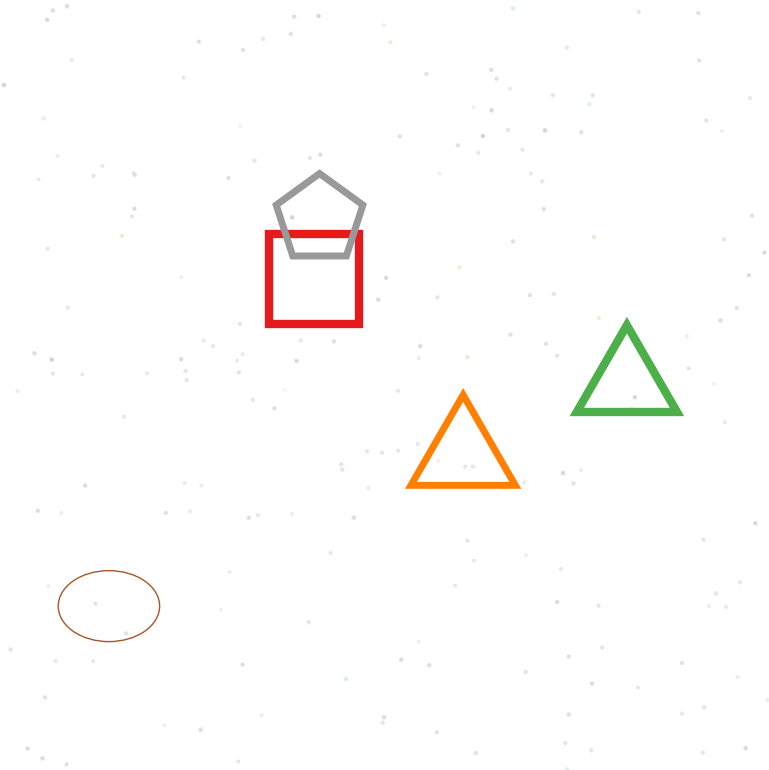[{"shape": "square", "thickness": 3, "radius": 0.3, "center": [0.408, 0.638]}, {"shape": "triangle", "thickness": 3, "radius": 0.38, "center": [0.814, 0.503]}, {"shape": "triangle", "thickness": 2.5, "radius": 0.39, "center": [0.601, 0.409]}, {"shape": "oval", "thickness": 0.5, "radius": 0.33, "center": [0.141, 0.213]}, {"shape": "pentagon", "thickness": 2.5, "radius": 0.3, "center": [0.415, 0.715]}]